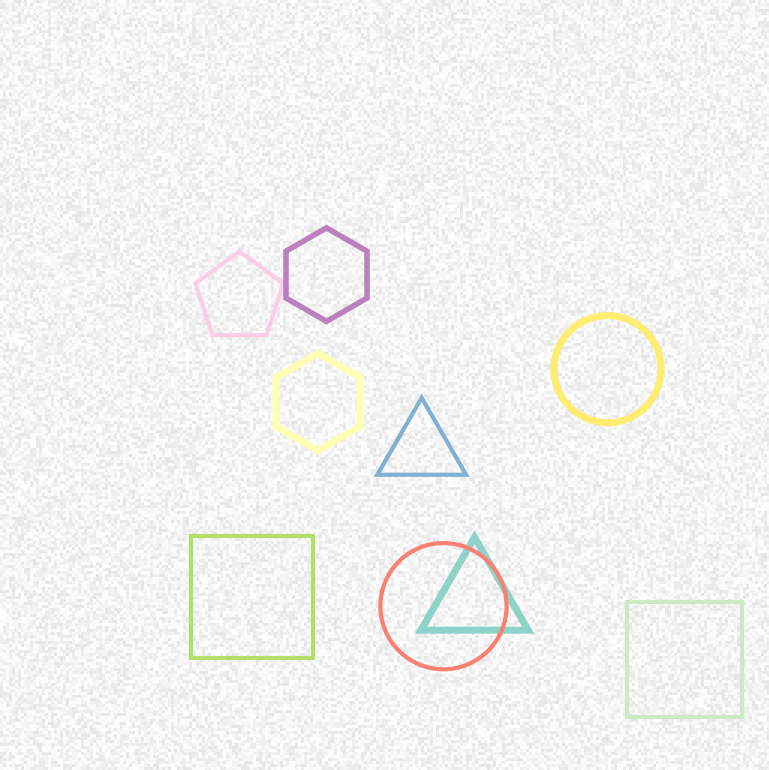[{"shape": "triangle", "thickness": 2.5, "radius": 0.4, "center": [0.616, 0.222]}, {"shape": "hexagon", "thickness": 2.5, "radius": 0.32, "center": [0.413, 0.478]}, {"shape": "circle", "thickness": 1.5, "radius": 0.41, "center": [0.576, 0.213]}, {"shape": "triangle", "thickness": 1.5, "radius": 0.33, "center": [0.548, 0.417]}, {"shape": "square", "thickness": 1.5, "radius": 0.4, "center": [0.327, 0.224]}, {"shape": "pentagon", "thickness": 1.5, "radius": 0.3, "center": [0.311, 0.613]}, {"shape": "hexagon", "thickness": 2, "radius": 0.3, "center": [0.424, 0.643]}, {"shape": "square", "thickness": 1.5, "radius": 0.37, "center": [0.889, 0.143]}, {"shape": "circle", "thickness": 2.5, "radius": 0.35, "center": [0.789, 0.521]}]